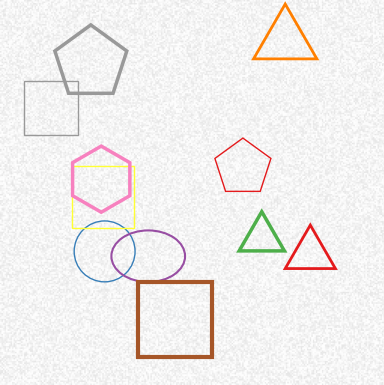[{"shape": "triangle", "thickness": 2, "radius": 0.38, "center": [0.806, 0.34]}, {"shape": "pentagon", "thickness": 1, "radius": 0.38, "center": [0.631, 0.565]}, {"shape": "circle", "thickness": 1, "radius": 0.4, "center": [0.272, 0.347]}, {"shape": "triangle", "thickness": 2.5, "radius": 0.34, "center": [0.68, 0.382]}, {"shape": "oval", "thickness": 1.5, "radius": 0.48, "center": [0.385, 0.335]}, {"shape": "triangle", "thickness": 2, "radius": 0.47, "center": [0.741, 0.895]}, {"shape": "square", "thickness": 1, "radius": 0.4, "center": [0.266, 0.487]}, {"shape": "square", "thickness": 3, "radius": 0.48, "center": [0.454, 0.17]}, {"shape": "hexagon", "thickness": 2.5, "radius": 0.43, "center": [0.263, 0.535]}, {"shape": "pentagon", "thickness": 2.5, "radius": 0.49, "center": [0.236, 0.837]}, {"shape": "square", "thickness": 1, "radius": 0.35, "center": [0.133, 0.72]}]